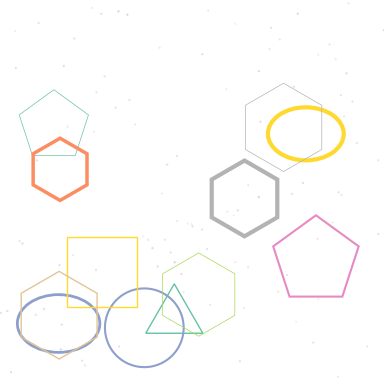[{"shape": "triangle", "thickness": 1, "radius": 0.43, "center": [0.453, 0.177]}, {"shape": "pentagon", "thickness": 0.5, "radius": 0.47, "center": [0.14, 0.672]}, {"shape": "hexagon", "thickness": 2.5, "radius": 0.4, "center": [0.156, 0.56]}, {"shape": "circle", "thickness": 1.5, "radius": 0.51, "center": [0.375, 0.149]}, {"shape": "oval", "thickness": 2, "radius": 0.54, "center": [0.152, 0.16]}, {"shape": "pentagon", "thickness": 1.5, "radius": 0.58, "center": [0.821, 0.324]}, {"shape": "hexagon", "thickness": 0.5, "radius": 0.54, "center": [0.516, 0.235]}, {"shape": "square", "thickness": 1, "radius": 0.45, "center": [0.265, 0.294]}, {"shape": "oval", "thickness": 3, "radius": 0.49, "center": [0.794, 0.652]}, {"shape": "hexagon", "thickness": 1, "radius": 0.57, "center": [0.154, 0.181]}, {"shape": "hexagon", "thickness": 0.5, "radius": 0.57, "center": [0.737, 0.669]}, {"shape": "hexagon", "thickness": 3, "radius": 0.49, "center": [0.635, 0.485]}]